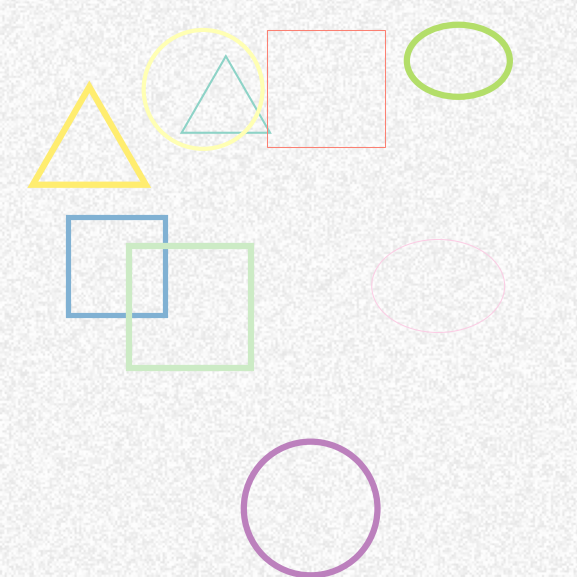[{"shape": "triangle", "thickness": 1, "radius": 0.44, "center": [0.391, 0.813]}, {"shape": "circle", "thickness": 2, "radius": 0.51, "center": [0.352, 0.844]}, {"shape": "square", "thickness": 0.5, "radius": 0.51, "center": [0.564, 0.846]}, {"shape": "square", "thickness": 2.5, "radius": 0.42, "center": [0.202, 0.539]}, {"shape": "oval", "thickness": 3, "radius": 0.45, "center": [0.794, 0.894]}, {"shape": "oval", "thickness": 0.5, "radius": 0.58, "center": [0.759, 0.504]}, {"shape": "circle", "thickness": 3, "radius": 0.58, "center": [0.538, 0.119]}, {"shape": "square", "thickness": 3, "radius": 0.53, "center": [0.329, 0.467]}, {"shape": "triangle", "thickness": 3, "radius": 0.57, "center": [0.155, 0.736]}]